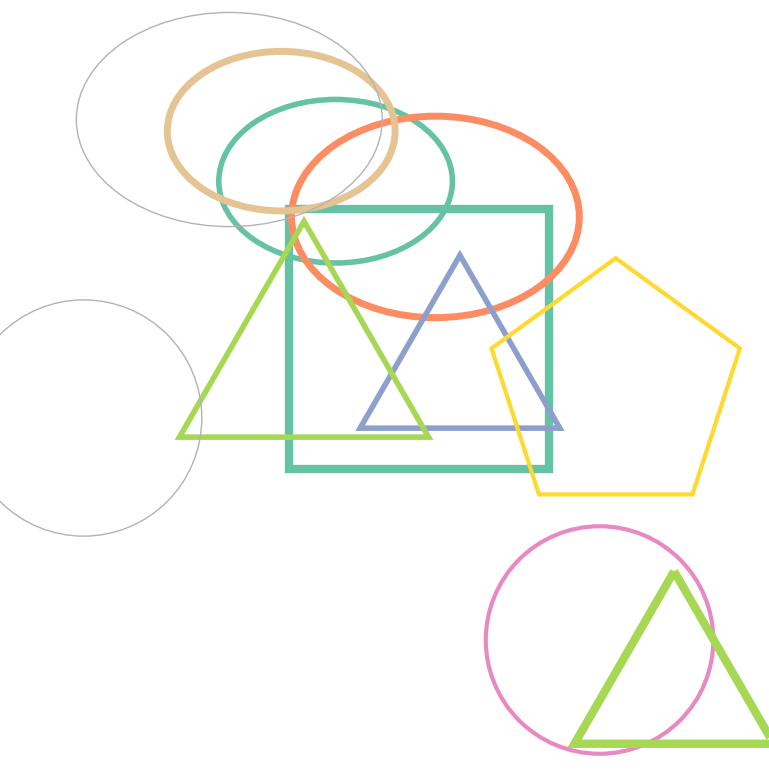[{"shape": "square", "thickness": 3, "radius": 0.84, "center": [0.544, 0.56]}, {"shape": "oval", "thickness": 2, "radius": 0.76, "center": [0.436, 0.765]}, {"shape": "oval", "thickness": 2.5, "radius": 0.93, "center": [0.565, 0.718]}, {"shape": "triangle", "thickness": 2, "radius": 0.75, "center": [0.597, 0.519]}, {"shape": "circle", "thickness": 1.5, "radius": 0.74, "center": [0.779, 0.169]}, {"shape": "triangle", "thickness": 2, "radius": 0.93, "center": [0.395, 0.526]}, {"shape": "triangle", "thickness": 3, "radius": 0.75, "center": [0.875, 0.109]}, {"shape": "pentagon", "thickness": 1.5, "radius": 0.85, "center": [0.8, 0.495]}, {"shape": "oval", "thickness": 2.5, "radius": 0.74, "center": [0.365, 0.83]}, {"shape": "circle", "thickness": 0.5, "radius": 0.77, "center": [0.109, 0.457]}, {"shape": "oval", "thickness": 0.5, "radius": 0.99, "center": [0.298, 0.845]}]